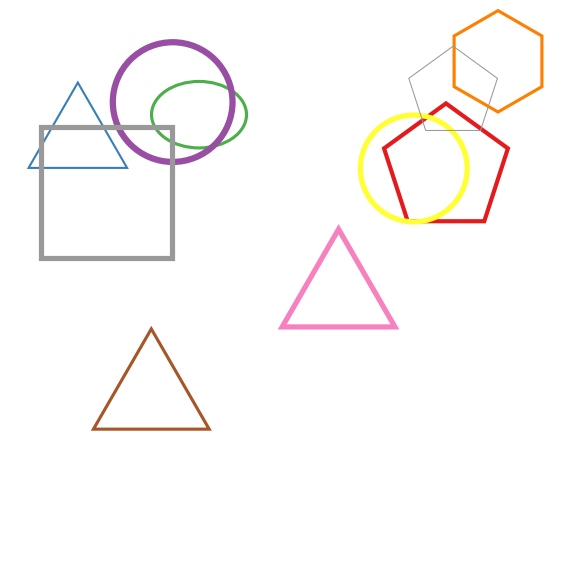[{"shape": "pentagon", "thickness": 2, "radius": 0.56, "center": [0.772, 0.707]}, {"shape": "triangle", "thickness": 1, "radius": 0.49, "center": [0.135, 0.758]}, {"shape": "oval", "thickness": 1.5, "radius": 0.41, "center": [0.345, 0.801]}, {"shape": "circle", "thickness": 3, "radius": 0.52, "center": [0.299, 0.822]}, {"shape": "hexagon", "thickness": 1.5, "radius": 0.44, "center": [0.862, 0.893]}, {"shape": "circle", "thickness": 2.5, "radius": 0.46, "center": [0.717, 0.707]}, {"shape": "triangle", "thickness": 1.5, "radius": 0.58, "center": [0.262, 0.314]}, {"shape": "triangle", "thickness": 2.5, "radius": 0.56, "center": [0.586, 0.489]}, {"shape": "pentagon", "thickness": 0.5, "radius": 0.4, "center": [0.785, 0.838]}, {"shape": "square", "thickness": 2.5, "radius": 0.57, "center": [0.184, 0.666]}]